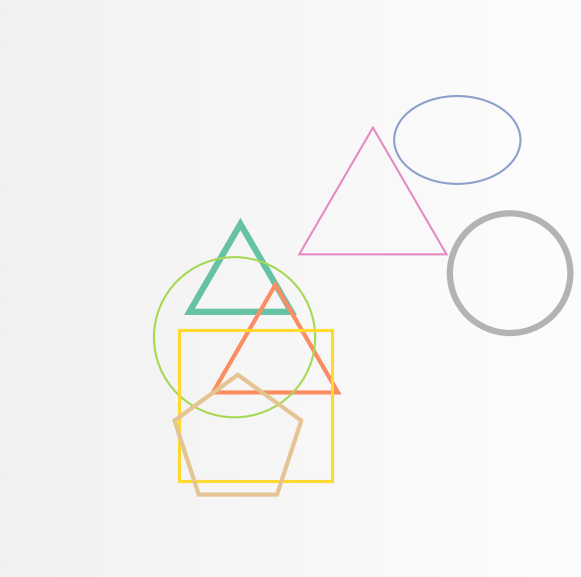[{"shape": "triangle", "thickness": 3, "radius": 0.51, "center": [0.414, 0.51]}, {"shape": "triangle", "thickness": 2, "radius": 0.62, "center": [0.474, 0.382]}, {"shape": "oval", "thickness": 1, "radius": 0.54, "center": [0.787, 0.757]}, {"shape": "triangle", "thickness": 1, "radius": 0.73, "center": [0.642, 0.632]}, {"shape": "circle", "thickness": 1, "radius": 0.69, "center": [0.404, 0.415]}, {"shape": "square", "thickness": 1.5, "radius": 0.66, "center": [0.439, 0.297]}, {"shape": "pentagon", "thickness": 2, "radius": 0.57, "center": [0.409, 0.235]}, {"shape": "circle", "thickness": 3, "radius": 0.52, "center": [0.878, 0.526]}]